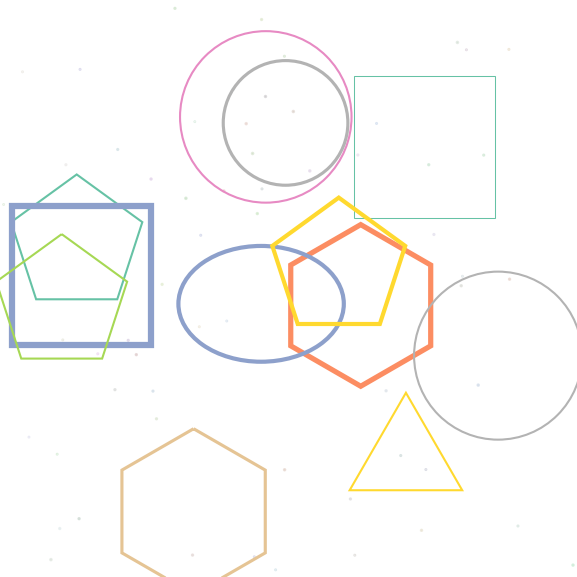[{"shape": "square", "thickness": 0.5, "radius": 0.61, "center": [0.735, 0.744]}, {"shape": "pentagon", "thickness": 1, "radius": 0.6, "center": [0.133, 0.578]}, {"shape": "hexagon", "thickness": 2.5, "radius": 0.7, "center": [0.625, 0.47]}, {"shape": "oval", "thickness": 2, "radius": 0.72, "center": [0.452, 0.473]}, {"shape": "square", "thickness": 3, "radius": 0.6, "center": [0.141, 0.522]}, {"shape": "circle", "thickness": 1, "radius": 0.74, "center": [0.46, 0.797]}, {"shape": "pentagon", "thickness": 1, "radius": 0.6, "center": [0.107, 0.475]}, {"shape": "pentagon", "thickness": 2, "radius": 0.6, "center": [0.587, 0.536]}, {"shape": "triangle", "thickness": 1, "radius": 0.56, "center": [0.703, 0.206]}, {"shape": "hexagon", "thickness": 1.5, "radius": 0.72, "center": [0.335, 0.113]}, {"shape": "circle", "thickness": 1.5, "radius": 0.54, "center": [0.494, 0.786]}, {"shape": "circle", "thickness": 1, "radius": 0.73, "center": [0.862, 0.383]}]